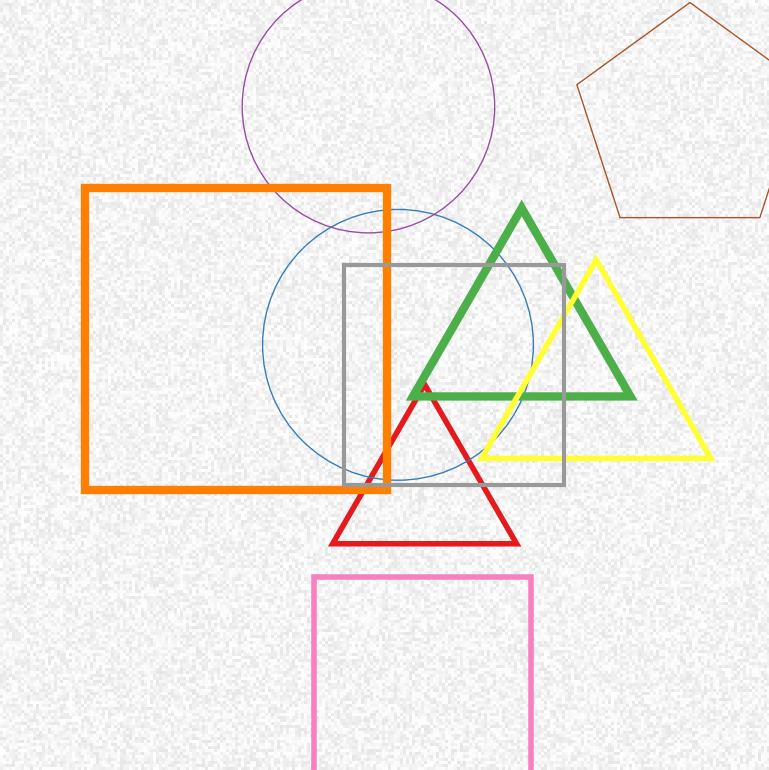[{"shape": "triangle", "thickness": 2, "radius": 0.69, "center": [0.551, 0.363]}, {"shape": "circle", "thickness": 0.5, "radius": 0.88, "center": [0.517, 0.552]}, {"shape": "triangle", "thickness": 3, "radius": 0.82, "center": [0.678, 0.567]}, {"shape": "circle", "thickness": 0.5, "radius": 0.82, "center": [0.478, 0.862]}, {"shape": "square", "thickness": 3, "radius": 0.98, "center": [0.306, 0.56]}, {"shape": "triangle", "thickness": 2, "radius": 0.86, "center": [0.774, 0.491]}, {"shape": "pentagon", "thickness": 0.5, "radius": 0.77, "center": [0.896, 0.842]}, {"shape": "square", "thickness": 2, "radius": 0.7, "center": [0.549, 0.11]}, {"shape": "square", "thickness": 1.5, "radius": 0.72, "center": [0.59, 0.513]}]